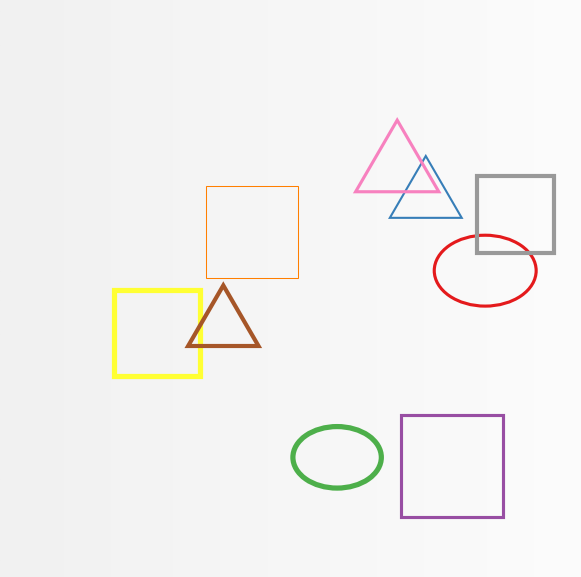[{"shape": "oval", "thickness": 1.5, "radius": 0.44, "center": [0.835, 0.53]}, {"shape": "triangle", "thickness": 1, "radius": 0.36, "center": [0.733, 0.658]}, {"shape": "oval", "thickness": 2.5, "radius": 0.38, "center": [0.58, 0.207]}, {"shape": "square", "thickness": 1.5, "radius": 0.44, "center": [0.778, 0.193]}, {"shape": "square", "thickness": 0.5, "radius": 0.39, "center": [0.434, 0.597]}, {"shape": "square", "thickness": 2.5, "radius": 0.37, "center": [0.27, 0.422]}, {"shape": "triangle", "thickness": 2, "radius": 0.35, "center": [0.384, 0.435]}, {"shape": "triangle", "thickness": 1.5, "radius": 0.41, "center": [0.683, 0.708]}, {"shape": "square", "thickness": 2, "radius": 0.33, "center": [0.887, 0.627]}]